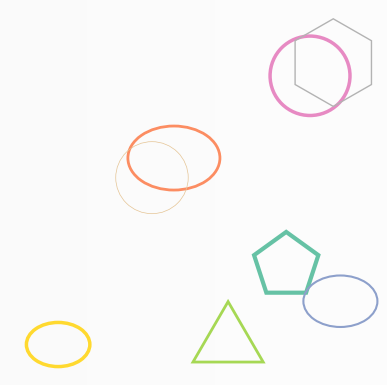[{"shape": "pentagon", "thickness": 3, "radius": 0.44, "center": [0.739, 0.31]}, {"shape": "oval", "thickness": 2, "radius": 0.59, "center": [0.449, 0.59]}, {"shape": "oval", "thickness": 1.5, "radius": 0.48, "center": [0.878, 0.218]}, {"shape": "circle", "thickness": 2.5, "radius": 0.52, "center": [0.8, 0.803]}, {"shape": "triangle", "thickness": 2, "radius": 0.52, "center": [0.589, 0.112]}, {"shape": "oval", "thickness": 2.5, "radius": 0.41, "center": [0.15, 0.105]}, {"shape": "circle", "thickness": 0.5, "radius": 0.47, "center": [0.392, 0.539]}, {"shape": "hexagon", "thickness": 1, "radius": 0.57, "center": [0.86, 0.837]}]